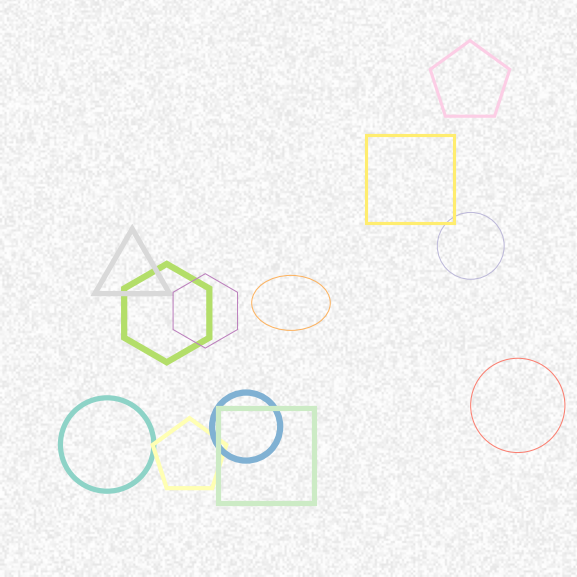[{"shape": "circle", "thickness": 2.5, "radius": 0.4, "center": [0.186, 0.229]}, {"shape": "pentagon", "thickness": 2, "radius": 0.34, "center": [0.328, 0.208]}, {"shape": "circle", "thickness": 0.5, "radius": 0.29, "center": [0.815, 0.573]}, {"shape": "circle", "thickness": 0.5, "radius": 0.41, "center": [0.897, 0.297]}, {"shape": "circle", "thickness": 3, "radius": 0.29, "center": [0.426, 0.26]}, {"shape": "oval", "thickness": 0.5, "radius": 0.34, "center": [0.504, 0.475]}, {"shape": "hexagon", "thickness": 3, "radius": 0.43, "center": [0.289, 0.457]}, {"shape": "pentagon", "thickness": 1.5, "radius": 0.36, "center": [0.814, 0.857]}, {"shape": "triangle", "thickness": 2.5, "radius": 0.37, "center": [0.229, 0.528]}, {"shape": "hexagon", "thickness": 0.5, "radius": 0.32, "center": [0.356, 0.461]}, {"shape": "square", "thickness": 2.5, "radius": 0.41, "center": [0.46, 0.211]}, {"shape": "square", "thickness": 1.5, "radius": 0.38, "center": [0.71, 0.69]}]